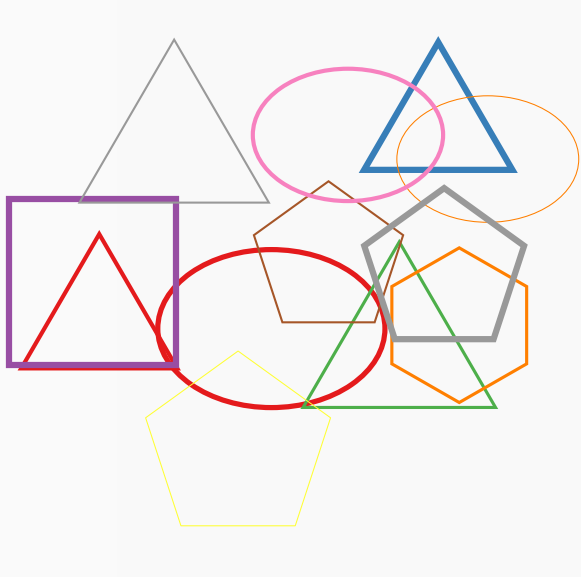[{"shape": "triangle", "thickness": 2, "radius": 0.78, "center": [0.171, 0.439]}, {"shape": "oval", "thickness": 2.5, "radius": 0.98, "center": [0.467, 0.43]}, {"shape": "triangle", "thickness": 3, "radius": 0.74, "center": [0.754, 0.779]}, {"shape": "triangle", "thickness": 1.5, "radius": 0.96, "center": [0.687, 0.389]}, {"shape": "square", "thickness": 3, "radius": 0.72, "center": [0.159, 0.511]}, {"shape": "hexagon", "thickness": 1.5, "radius": 0.67, "center": [0.79, 0.436]}, {"shape": "oval", "thickness": 0.5, "radius": 0.78, "center": [0.839, 0.724]}, {"shape": "pentagon", "thickness": 0.5, "radius": 0.84, "center": [0.41, 0.224]}, {"shape": "pentagon", "thickness": 1, "radius": 0.67, "center": [0.565, 0.55]}, {"shape": "oval", "thickness": 2, "radius": 0.82, "center": [0.599, 0.766]}, {"shape": "pentagon", "thickness": 3, "radius": 0.72, "center": [0.764, 0.529]}, {"shape": "triangle", "thickness": 1, "radius": 0.94, "center": [0.3, 0.742]}]